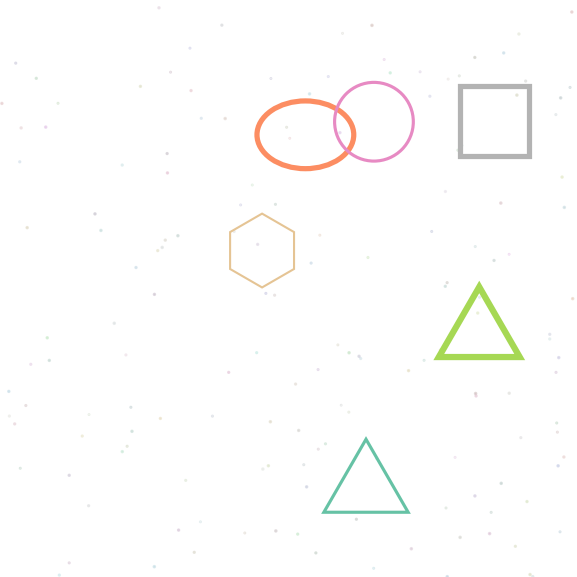[{"shape": "triangle", "thickness": 1.5, "radius": 0.42, "center": [0.634, 0.154]}, {"shape": "oval", "thickness": 2.5, "radius": 0.42, "center": [0.529, 0.766]}, {"shape": "circle", "thickness": 1.5, "radius": 0.34, "center": [0.648, 0.788]}, {"shape": "triangle", "thickness": 3, "radius": 0.4, "center": [0.83, 0.421]}, {"shape": "hexagon", "thickness": 1, "radius": 0.32, "center": [0.454, 0.565]}, {"shape": "square", "thickness": 2.5, "radius": 0.3, "center": [0.856, 0.789]}]